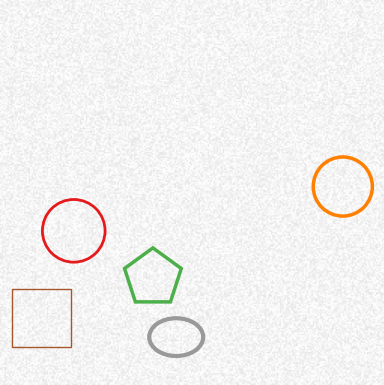[{"shape": "circle", "thickness": 2, "radius": 0.41, "center": [0.192, 0.4]}, {"shape": "pentagon", "thickness": 2.5, "radius": 0.39, "center": [0.397, 0.279]}, {"shape": "circle", "thickness": 2.5, "radius": 0.38, "center": [0.89, 0.516]}, {"shape": "square", "thickness": 1, "radius": 0.38, "center": [0.108, 0.175]}, {"shape": "oval", "thickness": 3, "radius": 0.35, "center": [0.458, 0.124]}]